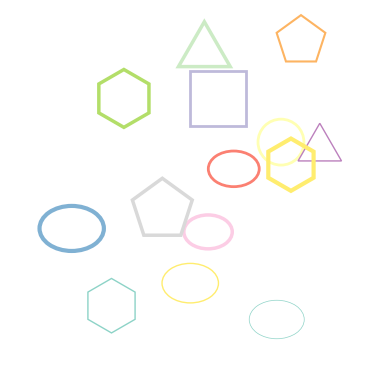[{"shape": "oval", "thickness": 0.5, "radius": 0.36, "center": [0.719, 0.17]}, {"shape": "hexagon", "thickness": 1, "radius": 0.35, "center": [0.29, 0.206]}, {"shape": "circle", "thickness": 2, "radius": 0.3, "center": [0.73, 0.631]}, {"shape": "square", "thickness": 2, "radius": 0.36, "center": [0.567, 0.744]}, {"shape": "oval", "thickness": 2, "radius": 0.33, "center": [0.607, 0.561]}, {"shape": "oval", "thickness": 3, "radius": 0.42, "center": [0.186, 0.407]}, {"shape": "pentagon", "thickness": 1.5, "radius": 0.33, "center": [0.782, 0.894]}, {"shape": "hexagon", "thickness": 2.5, "radius": 0.38, "center": [0.322, 0.744]}, {"shape": "oval", "thickness": 2.5, "radius": 0.31, "center": [0.54, 0.398]}, {"shape": "pentagon", "thickness": 2.5, "radius": 0.41, "center": [0.422, 0.455]}, {"shape": "triangle", "thickness": 1, "radius": 0.33, "center": [0.831, 0.615]}, {"shape": "triangle", "thickness": 2.5, "radius": 0.39, "center": [0.531, 0.866]}, {"shape": "hexagon", "thickness": 3, "radius": 0.34, "center": [0.756, 0.572]}, {"shape": "oval", "thickness": 1, "radius": 0.37, "center": [0.494, 0.265]}]